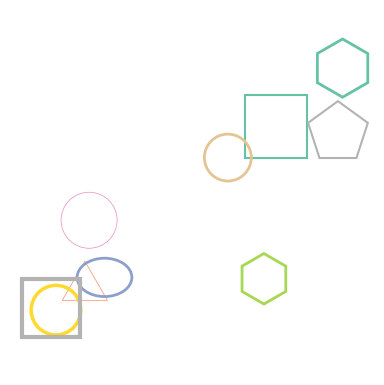[{"shape": "square", "thickness": 1.5, "radius": 0.41, "center": [0.716, 0.672]}, {"shape": "hexagon", "thickness": 2, "radius": 0.38, "center": [0.89, 0.823]}, {"shape": "triangle", "thickness": 0.5, "radius": 0.34, "center": [0.22, 0.254]}, {"shape": "oval", "thickness": 2, "radius": 0.36, "center": [0.271, 0.28]}, {"shape": "circle", "thickness": 0.5, "radius": 0.36, "center": [0.231, 0.428]}, {"shape": "hexagon", "thickness": 2, "radius": 0.33, "center": [0.685, 0.276]}, {"shape": "circle", "thickness": 2.5, "radius": 0.32, "center": [0.145, 0.195]}, {"shape": "circle", "thickness": 2, "radius": 0.3, "center": [0.592, 0.591]}, {"shape": "square", "thickness": 3, "radius": 0.38, "center": [0.133, 0.201]}, {"shape": "pentagon", "thickness": 1.5, "radius": 0.41, "center": [0.878, 0.656]}]